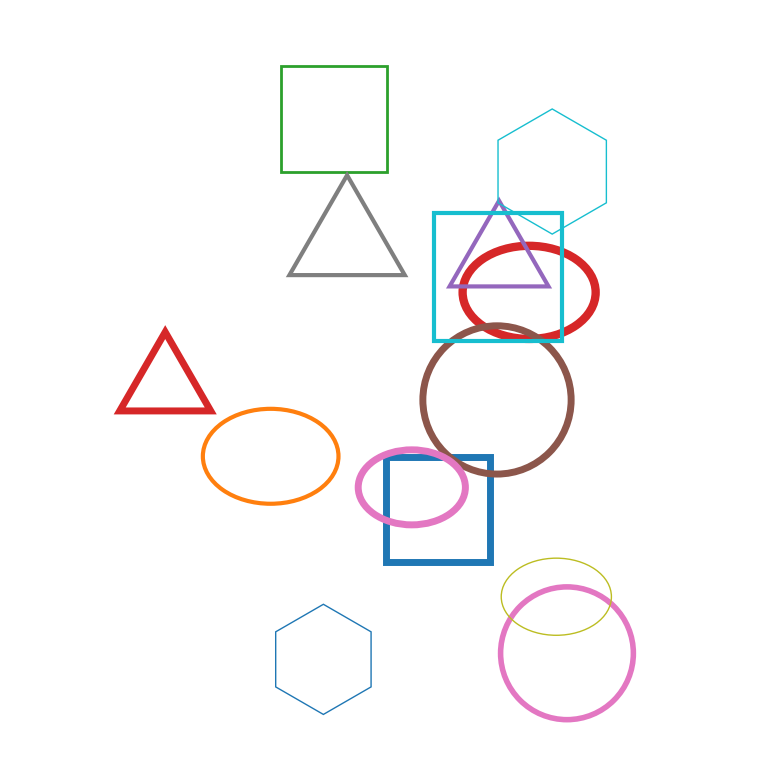[{"shape": "hexagon", "thickness": 0.5, "radius": 0.36, "center": [0.42, 0.144]}, {"shape": "square", "thickness": 2.5, "radius": 0.34, "center": [0.569, 0.338]}, {"shape": "oval", "thickness": 1.5, "radius": 0.44, "center": [0.352, 0.407]}, {"shape": "square", "thickness": 1, "radius": 0.34, "center": [0.434, 0.846]}, {"shape": "oval", "thickness": 3, "radius": 0.43, "center": [0.687, 0.62]}, {"shape": "triangle", "thickness": 2.5, "radius": 0.34, "center": [0.215, 0.5]}, {"shape": "triangle", "thickness": 1.5, "radius": 0.37, "center": [0.648, 0.665]}, {"shape": "circle", "thickness": 2.5, "radius": 0.48, "center": [0.645, 0.481]}, {"shape": "circle", "thickness": 2, "radius": 0.43, "center": [0.736, 0.152]}, {"shape": "oval", "thickness": 2.5, "radius": 0.35, "center": [0.535, 0.367]}, {"shape": "triangle", "thickness": 1.5, "radius": 0.43, "center": [0.451, 0.686]}, {"shape": "oval", "thickness": 0.5, "radius": 0.36, "center": [0.722, 0.225]}, {"shape": "hexagon", "thickness": 0.5, "radius": 0.41, "center": [0.717, 0.777]}, {"shape": "square", "thickness": 1.5, "radius": 0.41, "center": [0.646, 0.641]}]